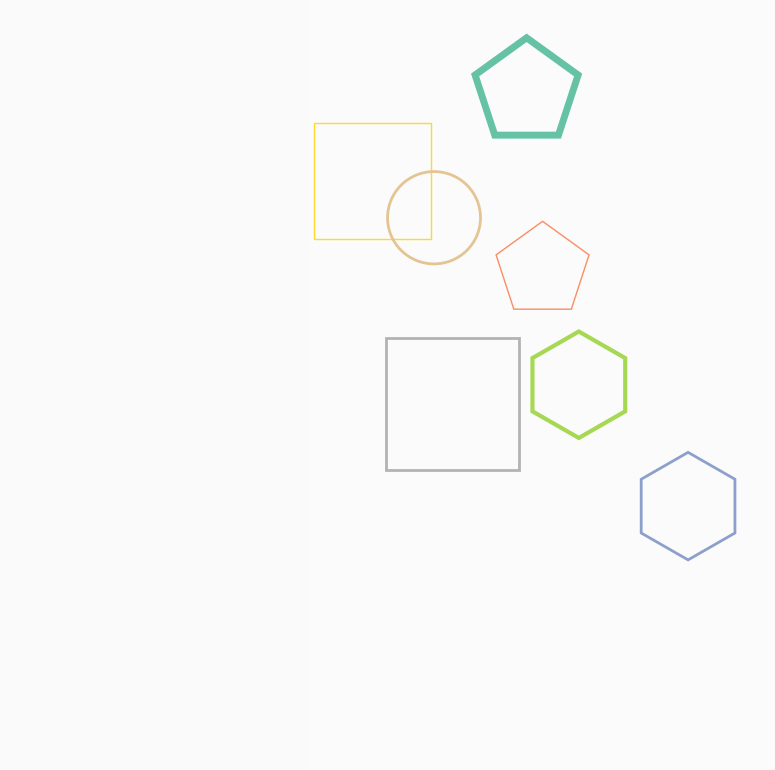[{"shape": "pentagon", "thickness": 2.5, "radius": 0.35, "center": [0.679, 0.881]}, {"shape": "pentagon", "thickness": 0.5, "radius": 0.32, "center": [0.7, 0.65]}, {"shape": "hexagon", "thickness": 1, "radius": 0.35, "center": [0.888, 0.343]}, {"shape": "hexagon", "thickness": 1.5, "radius": 0.35, "center": [0.747, 0.5]}, {"shape": "square", "thickness": 0.5, "radius": 0.38, "center": [0.481, 0.765]}, {"shape": "circle", "thickness": 1, "radius": 0.3, "center": [0.56, 0.717]}, {"shape": "square", "thickness": 1, "radius": 0.43, "center": [0.584, 0.476]}]